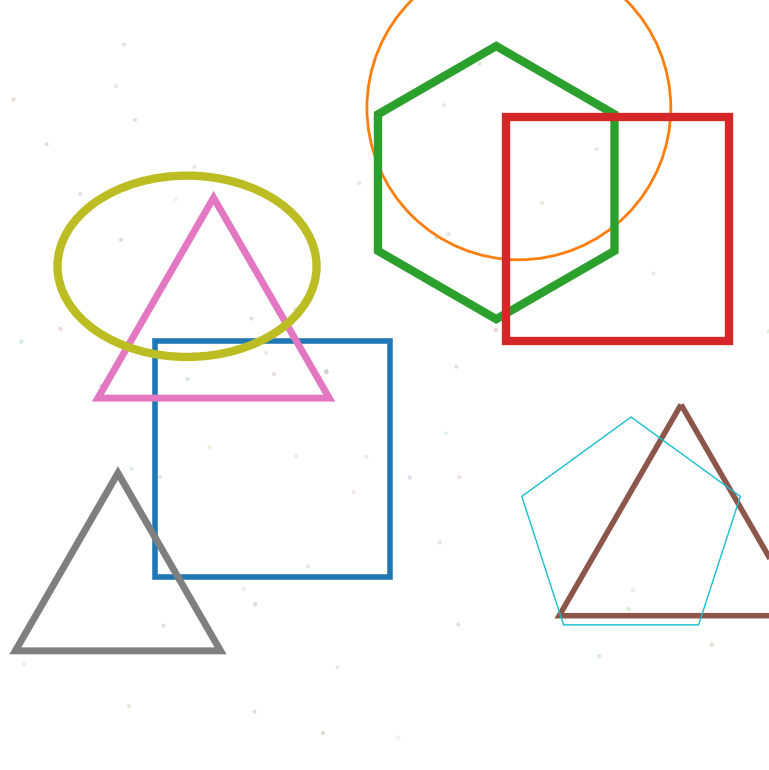[{"shape": "square", "thickness": 2, "radius": 0.76, "center": [0.354, 0.404]}, {"shape": "circle", "thickness": 1, "radius": 0.99, "center": [0.674, 0.86]}, {"shape": "hexagon", "thickness": 3, "radius": 0.89, "center": [0.644, 0.763]}, {"shape": "square", "thickness": 3, "radius": 0.73, "center": [0.802, 0.703]}, {"shape": "triangle", "thickness": 2, "radius": 0.91, "center": [0.884, 0.292]}, {"shape": "triangle", "thickness": 2.5, "radius": 0.87, "center": [0.277, 0.57]}, {"shape": "triangle", "thickness": 2.5, "radius": 0.77, "center": [0.153, 0.232]}, {"shape": "oval", "thickness": 3, "radius": 0.84, "center": [0.243, 0.654]}, {"shape": "pentagon", "thickness": 0.5, "radius": 0.75, "center": [0.82, 0.309]}]